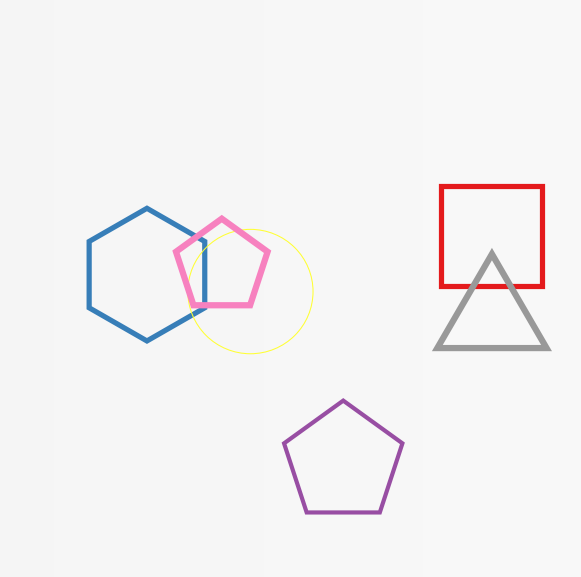[{"shape": "square", "thickness": 2.5, "radius": 0.43, "center": [0.845, 0.59]}, {"shape": "hexagon", "thickness": 2.5, "radius": 0.57, "center": [0.253, 0.524]}, {"shape": "pentagon", "thickness": 2, "radius": 0.54, "center": [0.591, 0.198]}, {"shape": "circle", "thickness": 0.5, "radius": 0.54, "center": [0.431, 0.494]}, {"shape": "pentagon", "thickness": 3, "radius": 0.41, "center": [0.382, 0.538]}, {"shape": "triangle", "thickness": 3, "radius": 0.54, "center": [0.846, 0.451]}]